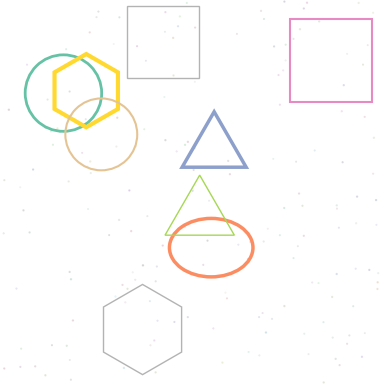[{"shape": "circle", "thickness": 2, "radius": 0.5, "center": [0.165, 0.758]}, {"shape": "oval", "thickness": 2.5, "radius": 0.54, "center": [0.549, 0.357]}, {"shape": "triangle", "thickness": 2.5, "radius": 0.48, "center": [0.556, 0.614]}, {"shape": "square", "thickness": 1.5, "radius": 0.54, "center": [0.86, 0.842]}, {"shape": "triangle", "thickness": 1, "radius": 0.52, "center": [0.519, 0.441]}, {"shape": "hexagon", "thickness": 3, "radius": 0.48, "center": [0.224, 0.764]}, {"shape": "circle", "thickness": 1.5, "radius": 0.47, "center": [0.263, 0.651]}, {"shape": "square", "thickness": 1, "radius": 0.47, "center": [0.424, 0.89]}, {"shape": "hexagon", "thickness": 1, "radius": 0.59, "center": [0.37, 0.144]}]